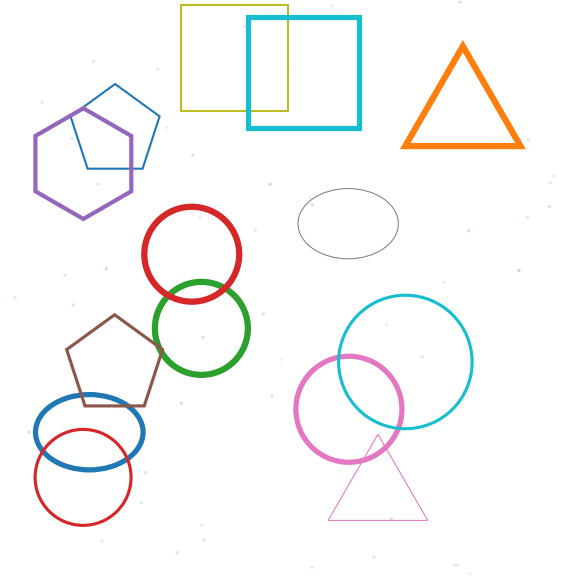[{"shape": "oval", "thickness": 2.5, "radius": 0.47, "center": [0.155, 0.251]}, {"shape": "pentagon", "thickness": 1, "radius": 0.41, "center": [0.199, 0.773]}, {"shape": "triangle", "thickness": 3, "radius": 0.58, "center": [0.801, 0.804]}, {"shape": "circle", "thickness": 3, "radius": 0.4, "center": [0.349, 0.431]}, {"shape": "circle", "thickness": 1.5, "radius": 0.42, "center": [0.144, 0.173]}, {"shape": "circle", "thickness": 3, "radius": 0.41, "center": [0.332, 0.559]}, {"shape": "hexagon", "thickness": 2, "radius": 0.48, "center": [0.144, 0.716]}, {"shape": "pentagon", "thickness": 1.5, "radius": 0.44, "center": [0.198, 0.367]}, {"shape": "triangle", "thickness": 0.5, "radius": 0.5, "center": [0.654, 0.148]}, {"shape": "circle", "thickness": 2.5, "radius": 0.46, "center": [0.604, 0.29]}, {"shape": "oval", "thickness": 0.5, "radius": 0.43, "center": [0.603, 0.612]}, {"shape": "square", "thickness": 1, "radius": 0.46, "center": [0.406, 0.898]}, {"shape": "square", "thickness": 2.5, "radius": 0.48, "center": [0.525, 0.874]}, {"shape": "circle", "thickness": 1.5, "radius": 0.58, "center": [0.702, 0.372]}]